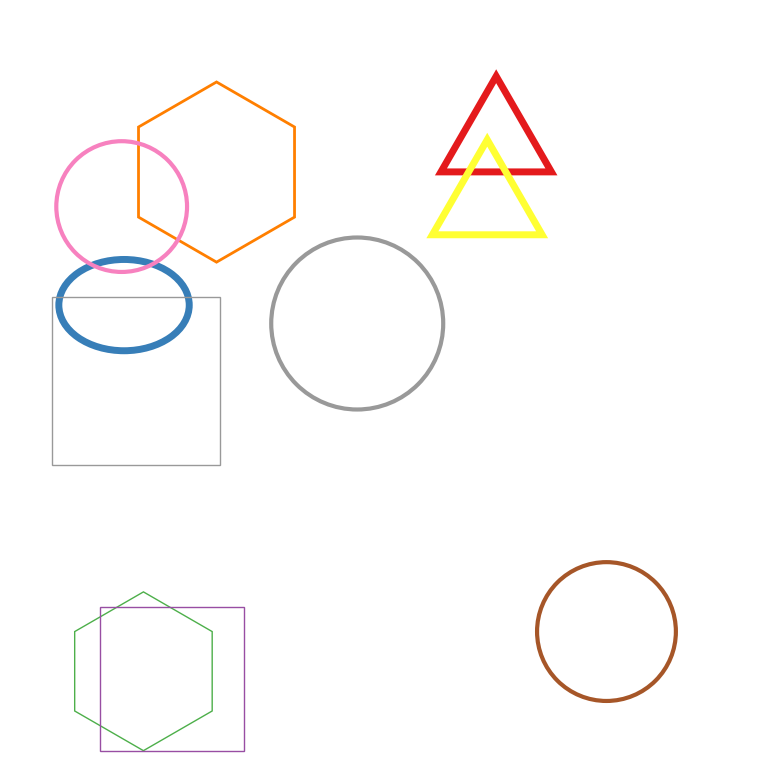[{"shape": "triangle", "thickness": 2.5, "radius": 0.41, "center": [0.644, 0.818]}, {"shape": "oval", "thickness": 2.5, "radius": 0.42, "center": [0.161, 0.604]}, {"shape": "hexagon", "thickness": 0.5, "radius": 0.52, "center": [0.186, 0.128]}, {"shape": "square", "thickness": 0.5, "radius": 0.47, "center": [0.223, 0.118]}, {"shape": "hexagon", "thickness": 1, "radius": 0.58, "center": [0.281, 0.777]}, {"shape": "triangle", "thickness": 2.5, "radius": 0.41, "center": [0.633, 0.736]}, {"shape": "circle", "thickness": 1.5, "radius": 0.45, "center": [0.788, 0.18]}, {"shape": "circle", "thickness": 1.5, "radius": 0.42, "center": [0.158, 0.732]}, {"shape": "circle", "thickness": 1.5, "radius": 0.56, "center": [0.464, 0.58]}, {"shape": "square", "thickness": 0.5, "radius": 0.55, "center": [0.177, 0.505]}]